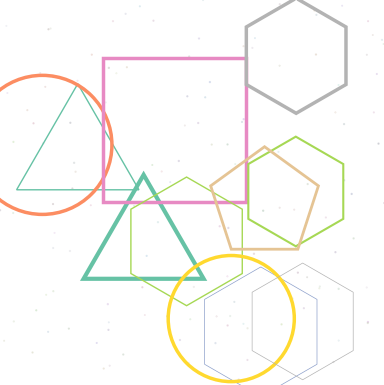[{"shape": "triangle", "thickness": 3, "radius": 0.9, "center": [0.373, 0.366]}, {"shape": "triangle", "thickness": 1, "radius": 0.92, "center": [0.202, 0.599]}, {"shape": "circle", "thickness": 2.5, "radius": 0.9, "center": [0.11, 0.624]}, {"shape": "hexagon", "thickness": 0.5, "radius": 0.84, "center": [0.677, 0.138]}, {"shape": "square", "thickness": 2.5, "radius": 0.93, "center": [0.453, 0.662]}, {"shape": "hexagon", "thickness": 1.5, "radius": 0.71, "center": [0.768, 0.503]}, {"shape": "hexagon", "thickness": 1, "radius": 0.84, "center": [0.485, 0.373]}, {"shape": "circle", "thickness": 2.5, "radius": 0.82, "center": [0.601, 0.173]}, {"shape": "pentagon", "thickness": 2, "radius": 0.74, "center": [0.687, 0.472]}, {"shape": "hexagon", "thickness": 0.5, "radius": 0.76, "center": [0.786, 0.165]}, {"shape": "hexagon", "thickness": 2.5, "radius": 0.75, "center": [0.769, 0.855]}]